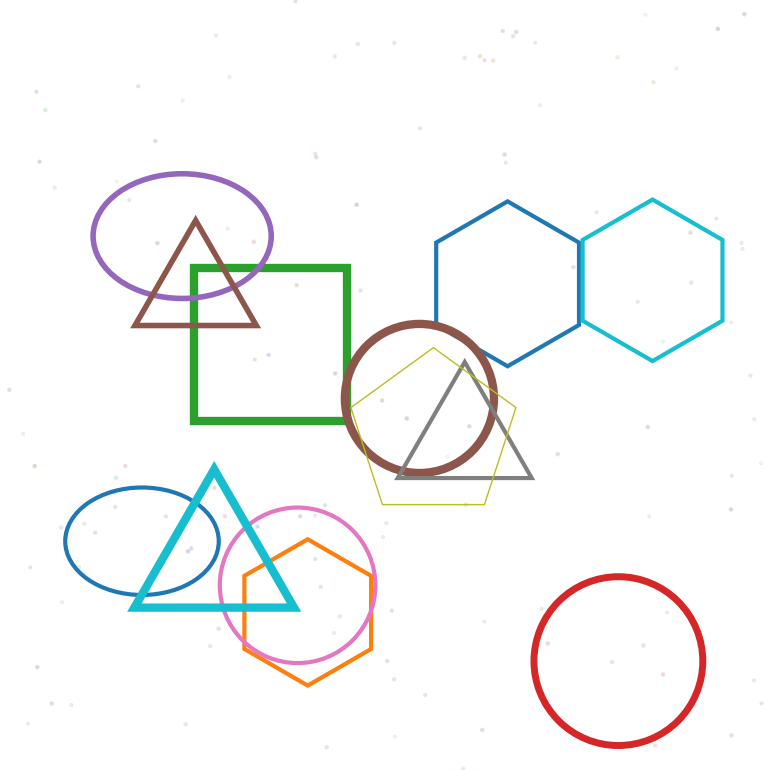[{"shape": "hexagon", "thickness": 1.5, "radius": 0.54, "center": [0.659, 0.631]}, {"shape": "oval", "thickness": 1.5, "radius": 0.5, "center": [0.184, 0.297]}, {"shape": "hexagon", "thickness": 1.5, "radius": 0.48, "center": [0.4, 0.205]}, {"shape": "square", "thickness": 3, "radius": 0.5, "center": [0.351, 0.552]}, {"shape": "circle", "thickness": 2.5, "radius": 0.55, "center": [0.803, 0.141]}, {"shape": "oval", "thickness": 2, "radius": 0.58, "center": [0.237, 0.693]}, {"shape": "circle", "thickness": 3, "radius": 0.48, "center": [0.545, 0.483]}, {"shape": "triangle", "thickness": 2, "radius": 0.45, "center": [0.254, 0.623]}, {"shape": "circle", "thickness": 1.5, "radius": 0.51, "center": [0.386, 0.24]}, {"shape": "triangle", "thickness": 1.5, "radius": 0.5, "center": [0.604, 0.429]}, {"shape": "pentagon", "thickness": 0.5, "radius": 0.56, "center": [0.563, 0.436]}, {"shape": "triangle", "thickness": 3, "radius": 0.6, "center": [0.278, 0.271]}, {"shape": "hexagon", "thickness": 1.5, "radius": 0.52, "center": [0.847, 0.636]}]